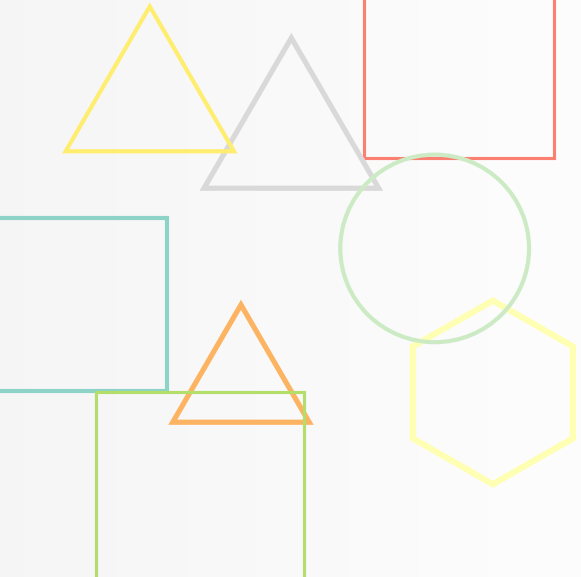[{"shape": "square", "thickness": 2, "radius": 0.75, "center": [0.138, 0.472]}, {"shape": "hexagon", "thickness": 3, "radius": 0.79, "center": [0.848, 0.32]}, {"shape": "square", "thickness": 1.5, "radius": 0.82, "center": [0.79, 0.888]}, {"shape": "triangle", "thickness": 2.5, "radius": 0.68, "center": [0.415, 0.336]}, {"shape": "square", "thickness": 1.5, "radius": 0.89, "center": [0.344, 0.141]}, {"shape": "triangle", "thickness": 2.5, "radius": 0.87, "center": [0.501, 0.76]}, {"shape": "circle", "thickness": 2, "radius": 0.81, "center": [0.748, 0.569]}, {"shape": "triangle", "thickness": 2, "radius": 0.84, "center": [0.258, 0.821]}]